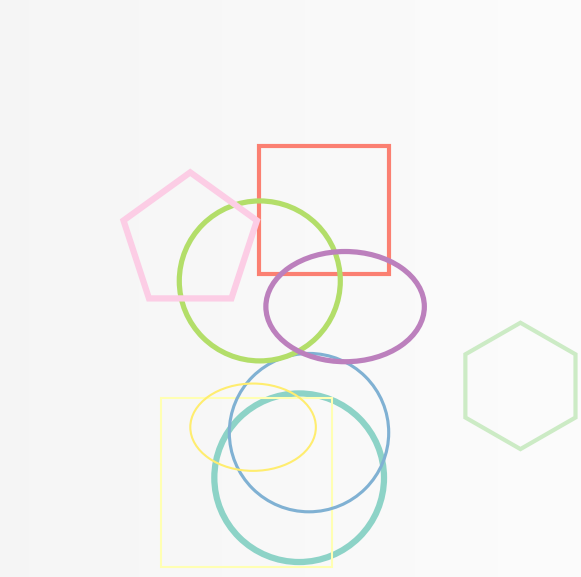[{"shape": "circle", "thickness": 3, "radius": 0.73, "center": [0.515, 0.172]}, {"shape": "square", "thickness": 1, "radius": 0.73, "center": [0.424, 0.164]}, {"shape": "square", "thickness": 2, "radius": 0.56, "center": [0.557, 0.636]}, {"shape": "circle", "thickness": 1.5, "radius": 0.69, "center": [0.532, 0.25]}, {"shape": "circle", "thickness": 2.5, "radius": 0.69, "center": [0.447, 0.513]}, {"shape": "pentagon", "thickness": 3, "radius": 0.6, "center": [0.327, 0.58]}, {"shape": "oval", "thickness": 2.5, "radius": 0.68, "center": [0.594, 0.468]}, {"shape": "hexagon", "thickness": 2, "radius": 0.55, "center": [0.895, 0.331]}, {"shape": "oval", "thickness": 1, "radius": 0.54, "center": [0.435, 0.259]}]